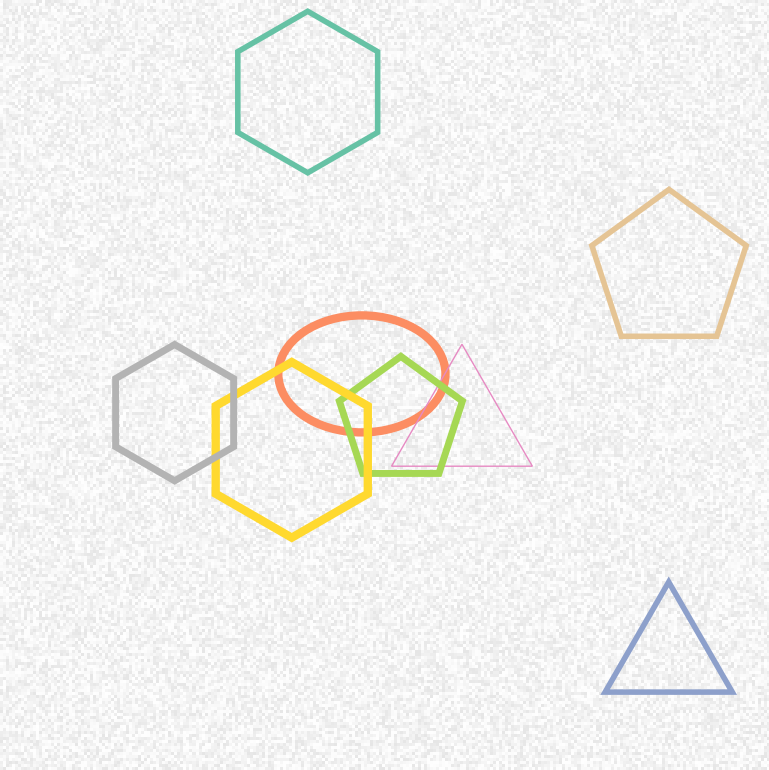[{"shape": "hexagon", "thickness": 2, "radius": 0.52, "center": [0.4, 0.88]}, {"shape": "oval", "thickness": 3, "radius": 0.54, "center": [0.47, 0.514]}, {"shape": "triangle", "thickness": 2, "radius": 0.48, "center": [0.868, 0.149]}, {"shape": "triangle", "thickness": 0.5, "radius": 0.53, "center": [0.6, 0.447]}, {"shape": "pentagon", "thickness": 2.5, "radius": 0.42, "center": [0.521, 0.453]}, {"shape": "hexagon", "thickness": 3, "radius": 0.57, "center": [0.379, 0.416]}, {"shape": "pentagon", "thickness": 2, "radius": 0.53, "center": [0.869, 0.649]}, {"shape": "hexagon", "thickness": 2.5, "radius": 0.44, "center": [0.227, 0.464]}]